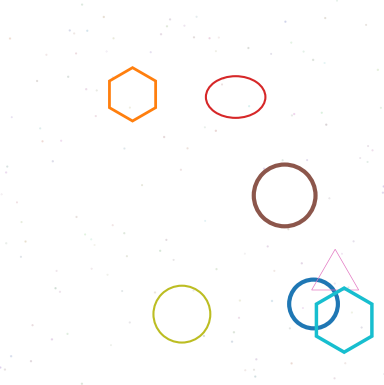[{"shape": "circle", "thickness": 3, "radius": 0.32, "center": [0.814, 0.21]}, {"shape": "hexagon", "thickness": 2, "radius": 0.35, "center": [0.344, 0.755]}, {"shape": "oval", "thickness": 1.5, "radius": 0.39, "center": [0.612, 0.748]}, {"shape": "circle", "thickness": 3, "radius": 0.4, "center": [0.739, 0.492]}, {"shape": "triangle", "thickness": 0.5, "radius": 0.35, "center": [0.871, 0.282]}, {"shape": "circle", "thickness": 1.5, "radius": 0.37, "center": [0.472, 0.184]}, {"shape": "hexagon", "thickness": 2.5, "radius": 0.42, "center": [0.894, 0.169]}]